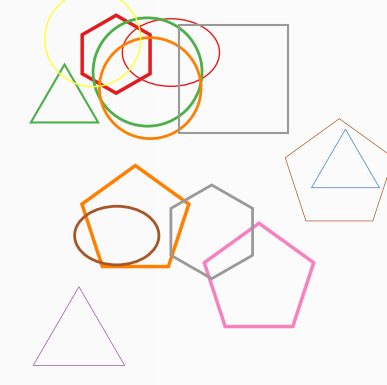[{"shape": "hexagon", "thickness": 2.5, "radius": 0.51, "center": [0.3, 0.859]}, {"shape": "oval", "thickness": 1, "radius": 0.63, "center": [0.441, 0.864]}, {"shape": "triangle", "thickness": 0.5, "radius": 0.51, "center": [0.891, 0.563]}, {"shape": "triangle", "thickness": 1.5, "radius": 0.5, "center": [0.166, 0.732]}, {"shape": "circle", "thickness": 2, "radius": 0.7, "center": [0.381, 0.813]}, {"shape": "triangle", "thickness": 0.5, "radius": 0.68, "center": [0.204, 0.119]}, {"shape": "pentagon", "thickness": 2.5, "radius": 0.73, "center": [0.349, 0.425]}, {"shape": "circle", "thickness": 2, "radius": 0.66, "center": [0.388, 0.771]}, {"shape": "circle", "thickness": 1, "radius": 0.62, "center": [0.239, 0.899]}, {"shape": "pentagon", "thickness": 0.5, "radius": 0.73, "center": [0.876, 0.545]}, {"shape": "oval", "thickness": 2, "radius": 0.54, "center": [0.301, 0.388]}, {"shape": "pentagon", "thickness": 2.5, "radius": 0.74, "center": [0.668, 0.272]}, {"shape": "square", "thickness": 1.5, "radius": 0.7, "center": [0.603, 0.795]}, {"shape": "hexagon", "thickness": 2, "radius": 0.61, "center": [0.546, 0.398]}]